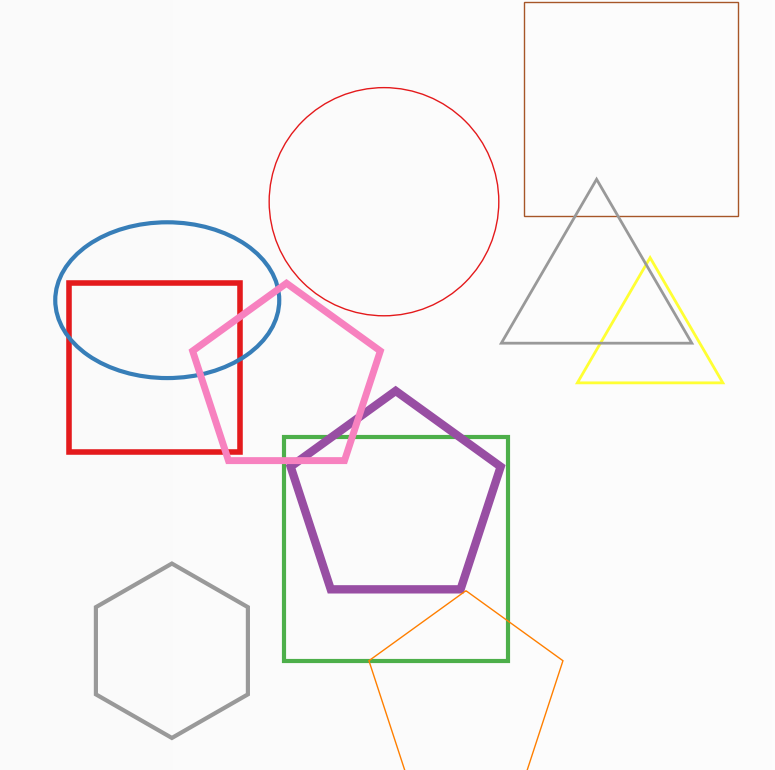[{"shape": "circle", "thickness": 0.5, "radius": 0.74, "center": [0.495, 0.738]}, {"shape": "square", "thickness": 2, "radius": 0.55, "center": [0.2, 0.523]}, {"shape": "oval", "thickness": 1.5, "radius": 0.72, "center": [0.216, 0.61]}, {"shape": "square", "thickness": 1.5, "radius": 0.72, "center": [0.511, 0.287]}, {"shape": "pentagon", "thickness": 3, "radius": 0.71, "center": [0.511, 0.35]}, {"shape": "pentagon", "thickness": 0.5, "radius": 0.66, "center": [0.601, 0.101]}, {"shape": "triangle", "thickness": 1, "radius": 0.54, "center": [0.839, 0.557]}, {"shape": "square", "thickness": 0.5, "radius": 0.69, "center": [0.814, 0.859]}, {"shape": "pentagon", "thickness": 2.5, "radius": 0.64, "center": [0.37, 0.505]}, {"shape": "triangle", "thickness": 1, "radius": 0.71, "center": [0.77, 0.625]}, {"shape": "hexagon", "thickness": 1.5, "radius": 0.57, "center": [0.222, 0.155]}]